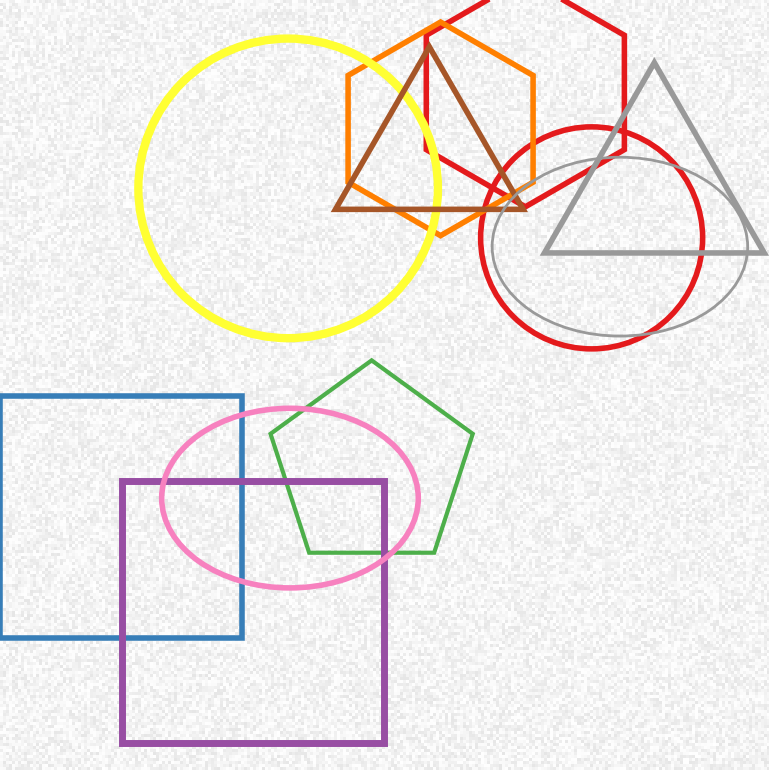[{"shape": "circle", "thickness": 2, "radius": 0.72, "center": [0.768, 0.691]}, {"shape": "hexagon", "thickness": 2, "radius": 0.74, "center": [0.682, 0.88]}, {"shape": "square", "thickness": 2, "radius": 0.78, "center": [0.157, 0.328]}, {"shape": "pentagon", "thickness": 1.5, "radius": 0.69, "center": [0.483, 0.394]}, {"shape": "square", "thickness": 2.5, "radius": 0.85, "center": [0.329, 0.205]}, {"shape": "hexagon", "thickness": 2, "radius": 0.69, "center": [0.572, 0.833]}, {"shape": "circle", "thickness": 3, "radius": 0.97, "center": [0.374, 0.755]}, {"shape": "triangle", "thickness": 2, "radius": 0.7, "center": [0.558, 0.798]}, {"shape": "oval", "thickness": 2, "radius": 0.83, "center": [0.377, 0.353]}, {"shape": "oval", "thickness": 1, "radius": 0.83, "center": [0.805, 0.68]}, {"shape": "triangle", "thickness": 2, "radius": 0.82, "center": [0.85, 0.754]}]